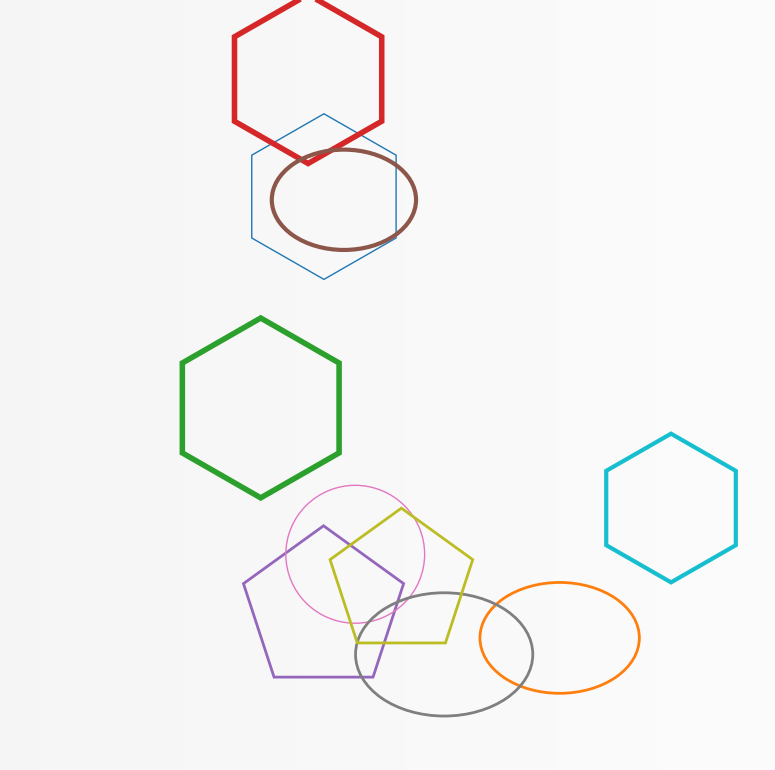[{"shape": "hexagon", "thickness": 0.5, "radius": 0.54, "center": [0.418, 0.745]}, {"shape": "oval", "thickness": 1, "radius": 0.51, "center": [0.722, 0.172]}, {"shape": "hexagon", "thickness": 2, "radius": 0.58, "center": [0.336, 0.47]}, {"shape": "hexagon", "thickness": 2, "radius": 0.55, "center": [0.398, 0.897]}, {"shape": "pentagon", "thickness": 1, "radius": 0.54, "center": [0.417, 0.209]}, {"shape": "oval", "thickness": 1.5, "radius": 0.47, "center": [0.444, 0.741]}, {"shape": "circle", "thickness": 0.5, "radius": 0.45, "center": [0.458, 0.28]}, {"shape": "oval", "thickness": 1, "radius": 0.57, "center": [0.573, 0.15]}, {"shape": "pentagon", "thickness": 1, "radius": 0.48, "center": [0.518, 0.243]}, {"shape": "hexagon", "thickness": 1.5, "radius": 0.48, "center": [0.866, 0.34]}]